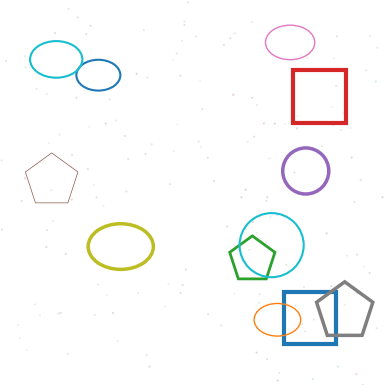[{"shape": "square", "thickness": 3, "radius": 0.34, "center": [0.806, 0.174]}, {"shape": "oval", "thickness": 1.5, "radius": 0.29, "center": [0.255, 0.805]}, {"shape": "oval", "thickness": 1, "radius": 0.3, "center": [0.721, 0.169]}, {"shape": "pentagon", "thickness": 2, "radius": 0.31, "center": [0.655, 0.326]}, {"shape": "square", "thickness": 3, "radius": 0.34, "center": [0.83, 0.749]}, {"shape": "circle", "thickness": 2.5, "radius": 0.3, "center": [0.794, 0.556]}, {"shape": "pentagon", "thickness": 0.5, "radius": 0.36, "center": [0.134, 0.531]}, {"shape": "oval", "thickness": 1, "radius": 0.32, "center": [0.754, 0.89]}, {"shape": "pentagon", "thickness": 2.5, "radius": 0.38, "center": [0.895, 0.191]}, {"shape": "oval", "thickness": 2.5, "radius": 0.42, "center": [0.314, 0.36]}, {"shape": "circle", "thickness": 1.5, "radius": 0.42, "center": [0.706, 0.363]}, {"shape": "oval", "thickness": 1.5, "radius": 0.34, "center": [0.146, 0.846]}]